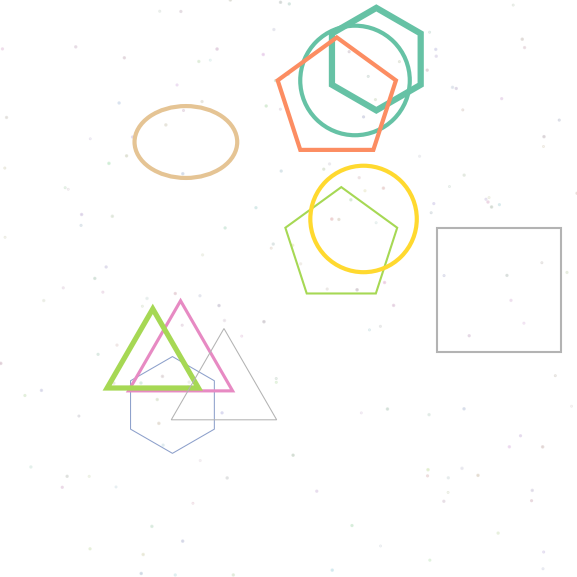[{"shape": "circle", "thickness": 2, "radius": 0.47, "center": [0.615, 0.86]}, {"shape": "hexagon", "thickness": 3, "radius": 0.44, "center": [0.652, 0.897]}, {"shape": "pentagon", "thickness": 2, "radius": 0.54, "center": [0.583, 0.827]}, {"shape": "hexagon", "thickness": 0.5, "radius": 0.42, "center": [0.299, 0.298]}, {"shape": "triangle", "thickness": 1.5, "radius": 0.52, "center": [0.313, 0.374]}, {"shape": "triangle", "thickness": 2.5, "radius": 0.46, "center": [0.265, 0.373]}, {"shape": "pentagon", "thickness": 1, "radius": 0.51, "center": [0.591, 0.573]}, {"shape": "circle", "thickness": 2, "radius": 0.46, "center": [0.63, 0.62]}, {"shape": "oval", "thickness": 2, "radius": 0.44, "center": [0.322, 0.753]}, {"shape": "square", "thickness": 1, "radius": 0.54, "center": [0.864, 0.497]}, {"shape": "triangle", "thickness": 0.5, "radius": 0.53, "center": [0.388, 0.325]}]